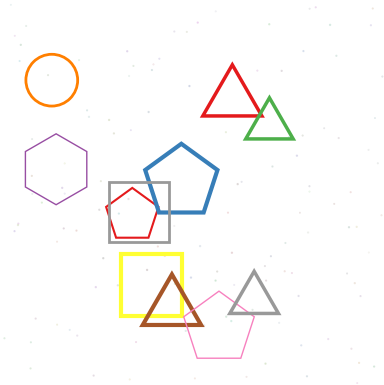[{"shape": "triangle", "thickness": 2.5, "radius": 0.44, "center": [0.603, 0.743]}, {"shape": "pentagon", "thickness": 1.5, "radius": 0.36, "center": [0.344, 0.44]}, {"shape": "pentagon", "thickness": 3, "radius": 0.49, "center": [0.471, 0.528]}, {"shape": "triangle", "thickness": 2.5, "radius": 0.36, "center": [0.7, 0.675]}, {"shape": "hexagon", "thickness": 1, "radius": 0.46, "center": [0.146, 0.56]}, {"shape": "circle", "thickness": 2, "radius": 0.34, "center": [0.134, 0.792]}, {"shape": "square", "thickness": 3, "radius": 0.4, "center": [0.393, 0.26]}, {"shape": "triangle", "thickness": 3, "radius": 0.44, "center": [0.447, 0.2]}, {"shape": "pentagon", "thickness": 1, "radius": 0.48, "center": [0.569, 0.147]}, {"shape": "square", "thickness": 2, "radius": 0.39, "center": [0.36, 0.45]}, {"shape": "triangle", "thickness": 2.5, "radius": 0.36, "center": [0.66, 0.222]}]